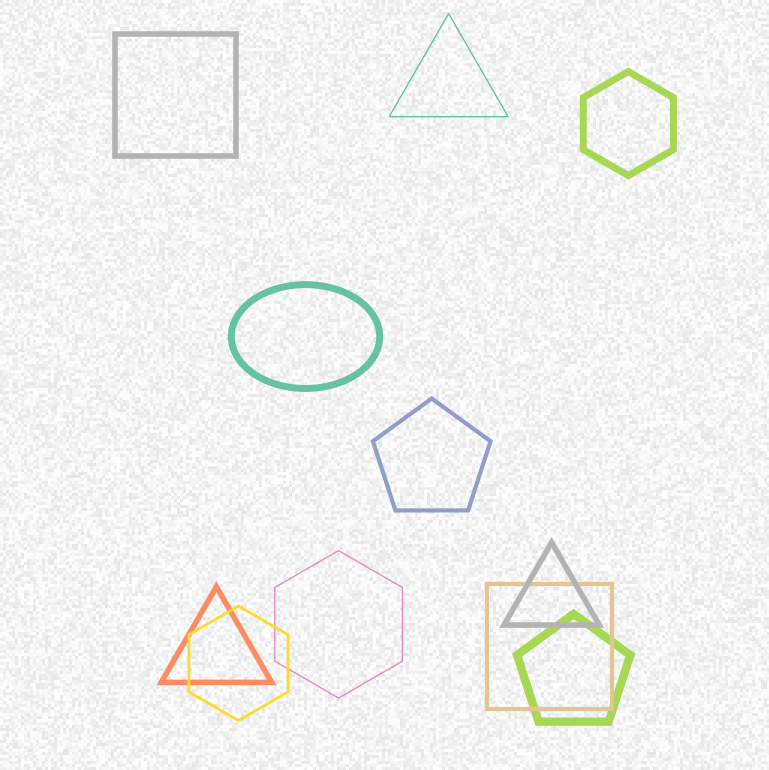[{"shape": "triangle", "thickness": 0.5, "radius": 0.45, "center": [0.583, 0.893]}, {"shape": "oval", "thickness": 2.5, "radius": 0.48, "center": [0.397, 0.563]}, {"shape": "triangle", "thickness": 2, "radius": 0.41, "center": [0.281, 0.155]}, {"shape": "pentagon", "thickness": 1.5, "radius": 0.4, "center": [0.561, 0.402]}, {"shape": "hexagon", "thickness": 0.5, "radius": 0.48, "center": [0.44, 0.189]}, {"shape": "pentagon", "thickness": 3, "radius": 0.39, "center": [0.745, 0.125]}, {"shape": "hexagon", "thickness": 2.5, "radius": 0.34, "center": [0.816, 0.839]}, {"shape": "hexagon", "thickness": 1, "radius": 0.37, "center": [0.31, 0.139]}, {"shape": "square", "thickness": 1.5, "radius": 0.41, "center": [0.714, 0.16]}, {"shape": "triangle", "thickness": 2, "radius": 0.36, "center": [0.716, 0.224]}, {"shape": "square", "thickness": 2, "radius": 0.4, "center": [0.228, 0.877]}]